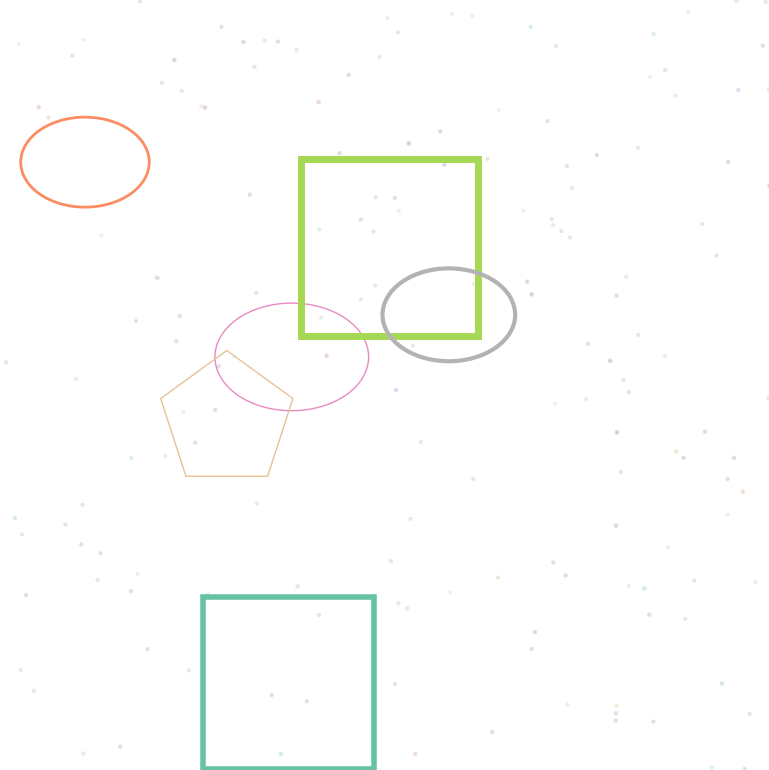[{"shape": "square", "thickness": 2, "radius": 0.56, "center": [0.375, 0.113]}, {"shape": "oval", "thickness": 1, "radius": 0.42, "center": [0.11, 0.789]}, {"shape": "oval", "thickness": 0.5, "radius": 0.5, "center": [0.379, 0.536]}, {"shape": "square", "thickness": 2.5, "radius": 0.57, "center": [0.506, 0.679]}, {"shape": "pentagon", "thickness": 0.5, "radius": 0.45, "center": [0.295, 0.455]}, {"shape": "oval", "thickness": 1.5, "radius": 0.43, "center": [0.583, 0.591]}]